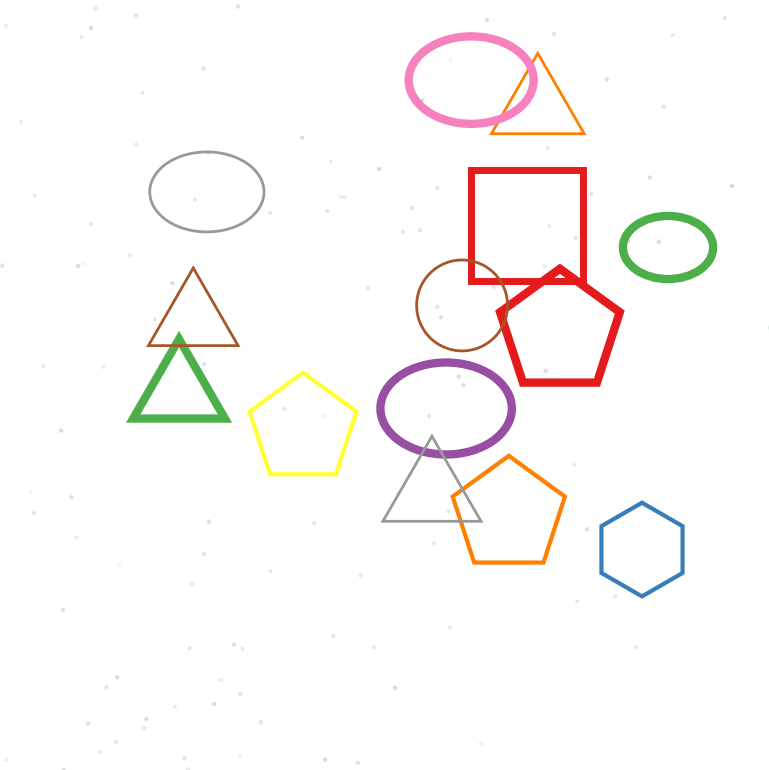[{"shape": "square", "thickness": 2.5, "radius": 0.36, "center": [0.685, 0.707]}, {"shape": "pentagon", "thickness": 3, "radius": 0.41, "center": [0.727, 0.569]}, {"shape": "hexagon", "thickness": 1.5, "radius": 0.3, "center": [0.834, 0.286]}, {"shape": "oval", "thickness": 3, "radius": 0.29, "center": [0.868, 0.679]}, {"shape": "triangle", "thickness": 3, "radius": 0.34, "center": [0.233, 0.491]}, {"shape": "oval", "thickness": 3, "radius": 0.43, "center": [0.579, 0.47]}, {"shape": "triangle", "thickness": 1, "radius": 0.35, "center": [0.698, 0.861]}, {"shape": "pentagon", "thickness": 1.5, "radius": 0.38, "center": [0.661, 0.331]}, {"shape": "pentagon", "thickness": 1.5, "radius": 0.36, "center": [0.394, 0.443]}, {"shape": "triangle", "thickness": 1, "radius": 0.34, "center": [0.251, 0.585]}, {"shape": "circle", "thickness": 1, "radius": 0.3, "center": [0.6, 0.603]}, {"shape": "oval", "thickness": 3, "radius": 0.41, "center": [0.612, 0.896]}, {"shape": "triangle", "thickness": 1, "radius": 0.37, "center": [0.561, 0.36]}, {"shape": "oval", "thickness": 1, "radius": 0.37, "center": [0.269, 0.751]}]